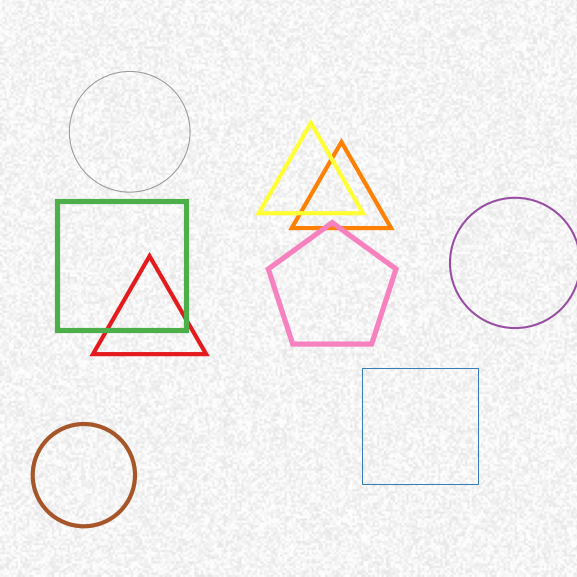[{"shape": "triangle", "thickness": 2, "radius": 0.57, "center": [0.259, 0.443]}, {"shape": "square", "thickness": 0.5, "radius": 0.5, "center": [0.728, 0.262]}, {"shape": "square", "thickness": 2.5, "radius": 0.56, "center": [0.211, 0.539]}, {"shape": "circle", "thickness": 1, "radius": 0.56, "center": [0.892, 0.544]}, {"shape": "triangle", "thickness": 2, "radius": 0.5, "center": [0.591, 0.654]}, {"shape": "triangle", "thickness": 2, "radius": 0.52, "center": [0.538, 0.682]}, {"shape": "circle", "thickness": 2, "radius": 0.44, "center": [0.145, 0.176]}, {"shape": "pentagon", "thickness": 2.5, "radius": 0.58, "center": [0.575, 0.497]}, {"shape": "circle", "thickness": 0.5, "radius": 0.52, "center": [0.225, 0.771]}]